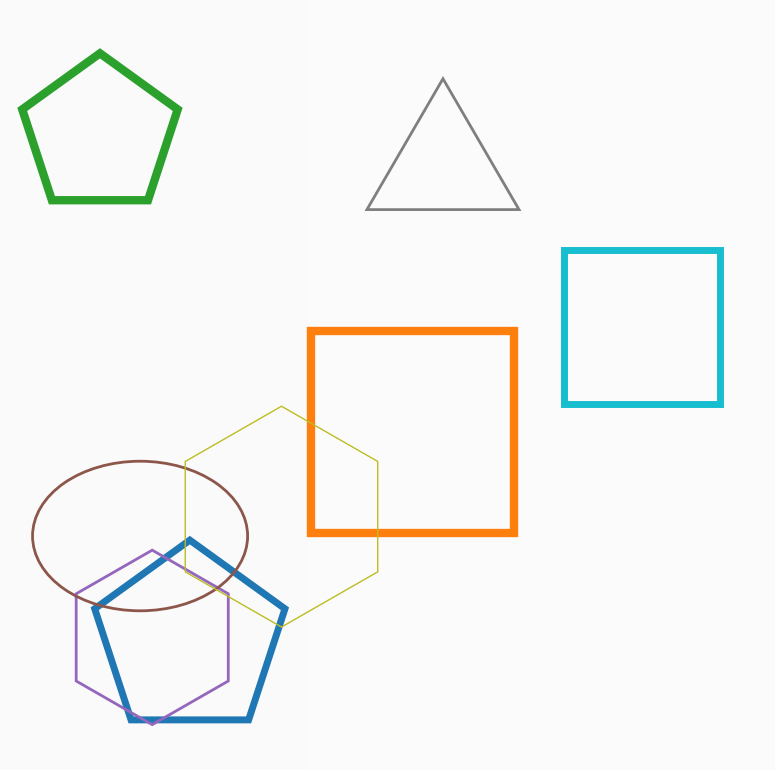[{"shape": "pentagon", "thickness": 2.5, "radius": 0.65, "center": [0.245, 0.169]}, {"shape": "square", "thickness": 3, "radius": 0.65, "center": [0.533, 0.439]}, {"shape": "pentagon", "thickness": 3, "radius": 0.53, "center": [0.129, 0.825]}, {"shape": "hexagon", "thickness": 1, "radius": 0.57, "center": [0.196, 0.172]}, {"shape": "oval", "thickness": 1, "radius": 0.69, "center": [0.181, 0.304]}, {"shape": "triangle", "thickness": 1, "radius": 0.57, "center": [0.572, 0.784]}, {"shape": "hexagon", "thickness": 0.5, "radius": 0.72, "center": [0.363, 0.329]}, {"shape": "square", "thickness": 2.5, "radius": 0.5, "center": [0.829, 0.575]}]